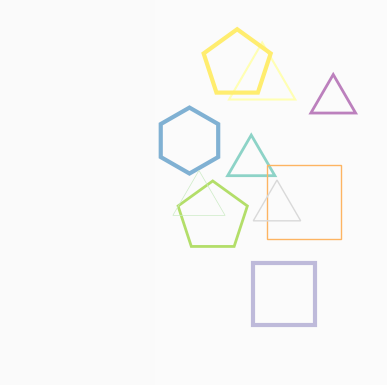[{"shape": "triangle", "thickness": 2, "radius": 0.35, "center": [0.648, 0.579]}, {"shape": "triangle", "thickness": 1.5, "radius": 0.49, "center": [0.677, 0.791]}, {"shape": "square", "thickness": 3, "radius": 0.4, "center": [0.734, 0.236]}, {"shape": "hexagon", "thickness": 3, "radius": 0.43, "center": [0.489, 0.635]}, {"shape": "square", "thickness": 1, "radius": 0.48, "center": [0.784, 0.475]}, {"shape": "pentagon", "thickness": 2, "radius": 0.47, "center": [0.549, 0.436]}, {"shape": "triangle", "thickness": 1, "radius": 0.35, "center": [0.715, 0.462]}, {"shape": "triangle", "thickness": 2, "radius": 0.33, "center": [0.86, 0.74]}, {"shape": "triangle", "thickness": 0.5, "radius": 0.39, "center": [0.513, 0.479]}, {"shape": "pentagon", "thickness": 3, "radius": 0.45, "center": [0.612, 0.833]}]